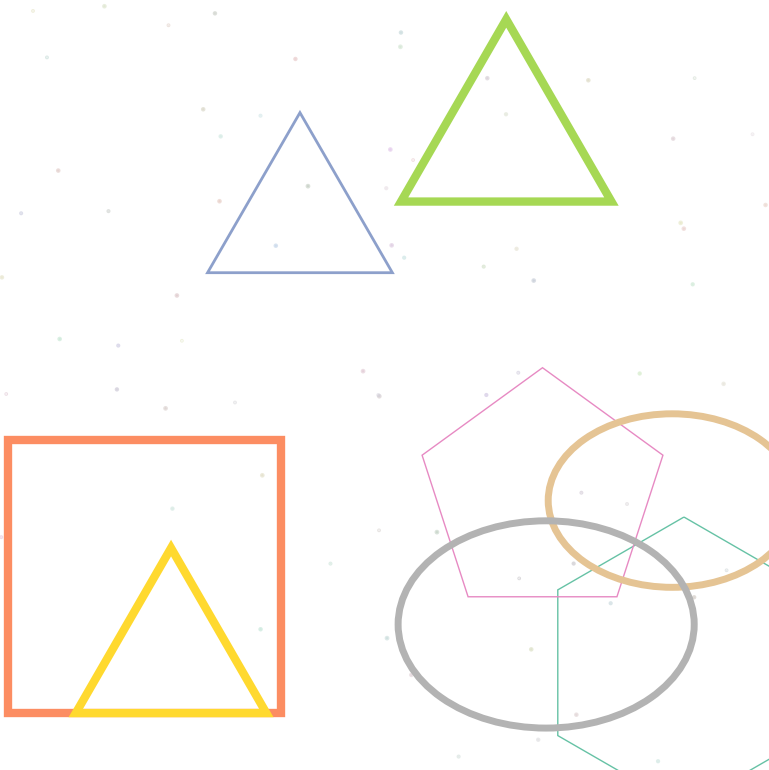[{"shape": "hexagon", "thickness": 0.5, "radius": 0.95, "center": [0.888, 0.139]}, {"shape": "square", "thickness": 3, "radius": 0.89, "center": [0.188, 0.251]}, {"shape": "triangle", "thickness": 1, "radius": 0.69, "center": [0.39, 0.715]}, {"shape": "pentagon", "thickness": 0.5, "radius": 0.82, "center": [0.705, 0.358]}, {"shape": "triangle", "thickness": 3, "radius": 0.79, "center": [0.657, 0.817]}, {"shape": "triangle", "thickness": 3, "radius": 0.71, "center": [0.222, 0.145]}, {"shape": "oval", "thickness": 2.5, "radius": 0.8, "center": [0.873, 0.35]}, {"shape": "oval", "thickness": 2.5, "radius": 0.96, "center": [0.709, 0.189]}]